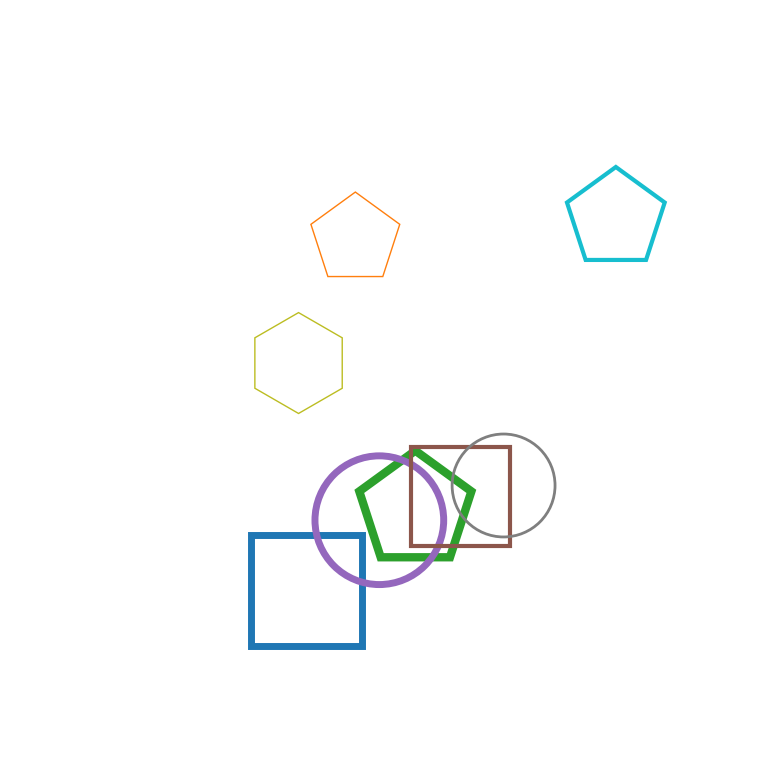[{"shape": "square", "thickness": 2.5, "radius": 0.36, "center": [0.398, 0.233]}, {"shape": "pentagon", "thickness": 0.5, "radius": 0.3, "center": [0.461, 0.69]}, {"shape": "pentagon", "thickness": 3, "radius": 0.38, "center": [0.539, 0.338]}, {"shape": "circle", "thickness": 2.5, "radius": 0.42, "center": [0.493, 0.324]}, {"shape": "square", "thickness": 1.5, "radius": 0.32, "center": [0.598, 0.356]}, {"shape": "circle", "thickness": 1, "radius": 0.33, "center": [0.654, 0.369]}, {"shape": "hexagon", "thickness": 0.5, "radius": 0.33, "center": [0.388, 0.529]}, {"shape": "pentagon", "thickness": 1.5, "radius": 0.33, "center": [0.8, 0.716]}]